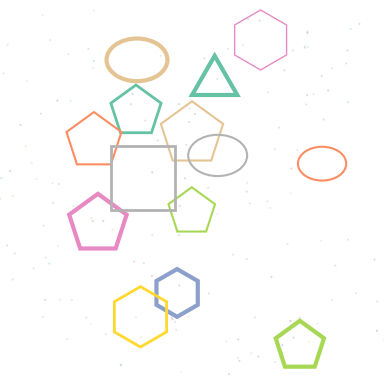[{"shape": "pentagon", "thickness": 2, "radius": 0.34, "center": [0.353, 0.711]}, {"shape": "triangle", "thickness": 3, "radius": 0.34, "center": [0.558, 0.787]}, {"shape": "oval", "thickness": 1.5, "radius": 0.31, "center": [0.837, 0.575]}, {"shape": "pentagon", "thickness": 1.5, "radius": 0.38, "center": [0.244, 0.634]}, {"shape": "hexagon", "thickness": 3, "radius": 0.31, "center": [0.46, 0.239]}, {"shape": "pentagon", "thickness": 3, "radius": 0.39, "center": [0.254, 0.418]}, {"shape": "hexagon", "thickness": 1, "radius": 0.39, "center": [0.677, 0.896]}, {"shape": "pentagon", "thickness": 1.5, "radius": 0.32, "center": [0.498, 0.45]}, {"shape": "pentagon", "thickness": 3, "radius": 0.33, "center": [0.779, 0.101]}, {"shape": "hexagon", "thickness": 2, "radius": 0.39, "center": [0.365, 0.177]}, {"shape": "oval", "thickness": 3, "radius": 0.4, "center": [0.356, 0.845]}, {"shape": "pentagon", "thickness": 1.5, "radius": 0.43, "center": [0.499, 0.652]}, {"shape": "oval", "thickness": 1.5, "radius": 0.38, "center": [0.565, 0.596]}, {"shape": "square", "thickness": 2, "radius": 0.41, "center": [0.372, 0.537]}]